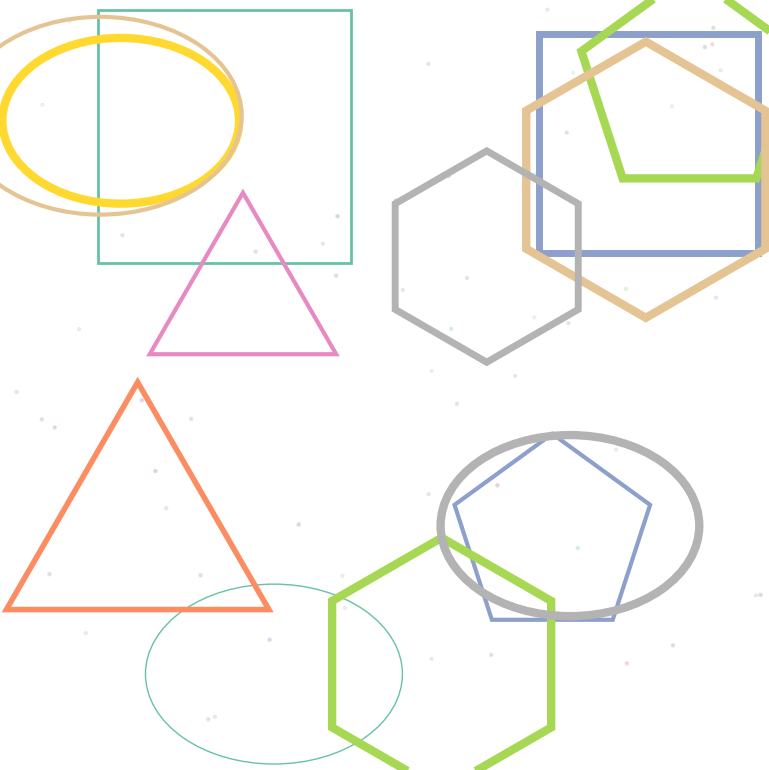[{"shape": "oval", "thickness": 0.5, "radius": 0.83, "center": [0.356, 0.125]}, {"shape": "square", "thickness": 1, "radius": 0.82, "center": [0.292, 0.823]}, {"shape": "triangle", "thickness": 2, "radius": 0.98, "center": [0.179, 0.307]}, {"shape": "square", "thickness": 2.5, "radius": 0.71, "center": [0.843, 0.814]}, {"shape": "pentagon", "thickness": 1.5, "radius": 0.67, "center": [0.717, 0.303]}, {"shape": "triangle", "thickness": 1.5, "radius": 0.7, "center": [0.316, 0.61]}, {"shape": "pentagon", "thickness": 3, "radius": 0.74, "center": [0.895, 0.888]}, {"shape": "hexagon", "thickness": 3, "radius": 0.82, "center": [0.574, 0.137]}, {"shape": "oval", "thickness": 3, "radius": 0.77, "center": [0.157, 0.843]}, {"shape": "hexagon", "thickness": 3, "radius": 0.9, "center": [0.839, 0.767]}, {"shape": "oval", "thickness": 1.5, "radius": 0.92, "center": [0.13, 0.85]}, {"shape": "oval", "thickness": 3, "radius": 0.84, "center": [0.74, 0.317]}, {"shape": "hexagon", "thickness": 2.5, "radius": 0.69, "center": [0.632, 0.667]}]